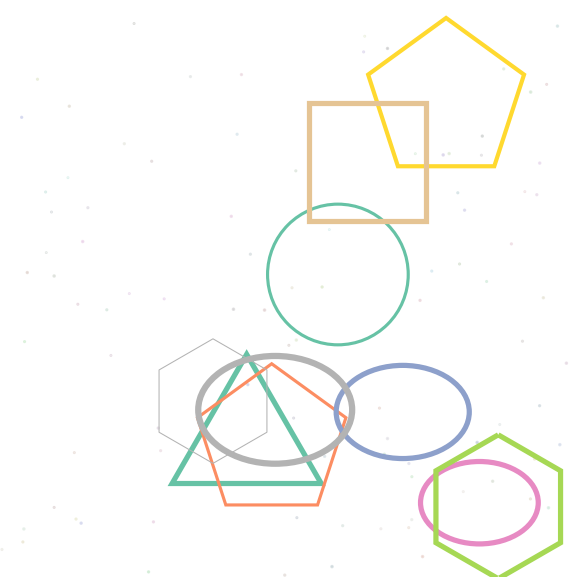[{"shape": "triangle", "thickness": 2.5, "radius": 0.75, "center": [0.427, 0.236]}, {"shape": "circle", "thickness": 1.5, "radius": 0.61, "center": [0.585, 0.524]}, {"shape": "pentagon", "thickness": 1.5, "radius": 0.68, "center": [0.47, 0.234]}, {"shape": "oval", "thickness": 2.5, "radius": 0.58, "center": [0.697, 0.286]}, {"shape": "oval", "thickness": 2.5, "radius": 0.51, "center": [0.83, 0.129]}, {"shape": "hexagon", "thickness": 2.5, "radius": 0.62, "center": [0.863, 0.122]}, {"shape": "pentagon", "thickness": 2, "radius": 0.71, "center": [0.772, 0.826]}, {"shape": "square", "thickness": 2.5, "radius": 0.51, "center": [0.636, 0.719]}, {"shape": "oval", "thickness": 3, "radius": 0.67, "center": [0.477, 0.289]}, {"shape": "hexagon", "thickness": 0.5, "radius": 0.54, "center": [0.369, 0.305]}]